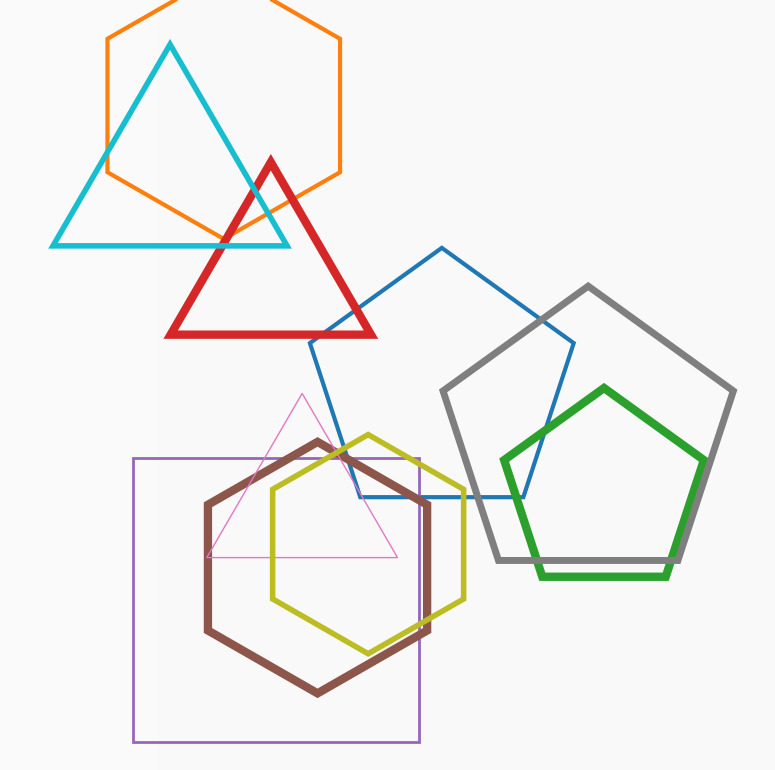[{"shape": "pentagon", "thickness": 1.5, "radius": 0.89, "center": [0.57, 0.499]}, {"shape": "hexagon", "thickness": 1.5, "radius": 0.87, "center": [0.289, 0.863]}, {"shape": "pentagon", "thickness": 3, "radius": 0.68, "center": [0.779, 0.361]}, {"shape": "triangle", "thickness": 3, "radius": 0.75, "center": [0.349, 0.64]}, {"shape": "square", "thickness": 1, "radius": 0.92, "center": [0.356, 0.22]}, {"shape": "hexagon", "thickness": 3, "radius": 0.82, "center": [0.41, 0.263]}, {"shape": "triangle", "thickness": 0.5, "radius": 0.71, "center": [0.39, 0.347]}, {"shape": "pentagon", "thickness": 2.5, "radius": 0.98, "center": [0.759, 0.431]}, {"shape": "hexagon", "thickness": 2, "radius": 0.71, "center": [0.475, 0.293]}, {"shape": "triangle", "thickness": 2, "radius": 0.87, "center": [0.219, 0.768]}]